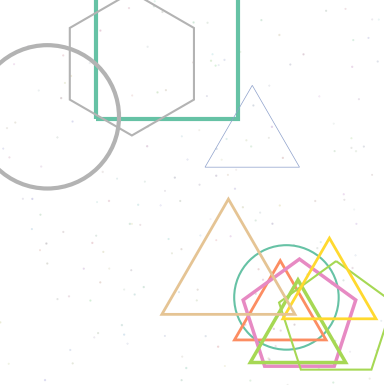[{"shape": "circle", "thickness": 1.5, "radius": 0.68, "center": [0.744, 0.227]}, {"shape": "square", "thickness": 3, "radius": 0.92, "center": [0.433, 0.876]}, {"shape": "triangle", "thickness": 2, "radius": 0.69, "center": [0.728, 0.186]}, {"shape": "triangle", "thickness": 0.5, "radius": 0.71, "center": [0.655, 0.637]}, {"shape": "pentagon", "thickness": 2.5, "radius": 0.77, "center": [0.778, 0.173]}, {"shape": "pentagon", "thickness": 1.5, "radius": 0.78, "center": [0.873, 0.166]}, {"shape": "triangle", "thickness": 2.5, "radius": 0.72, "center": [0.774, 0.13]}, {"shape": "triangle", "thickness": 2, "radius": 0.7, "center": [0.856, 0.242]}, {"shape": "triangle", "thickness": 2, "radius": 1.0, "center": [0.593, 0.283]}, {"shape": "hexagon", "thickness": 1.5, "radius": 0.93, "center": [0.343, 0.834]}, {"shape": "circle", "thickness": 3, "radius": 0.93, "center": [0.123, 0.697]}]